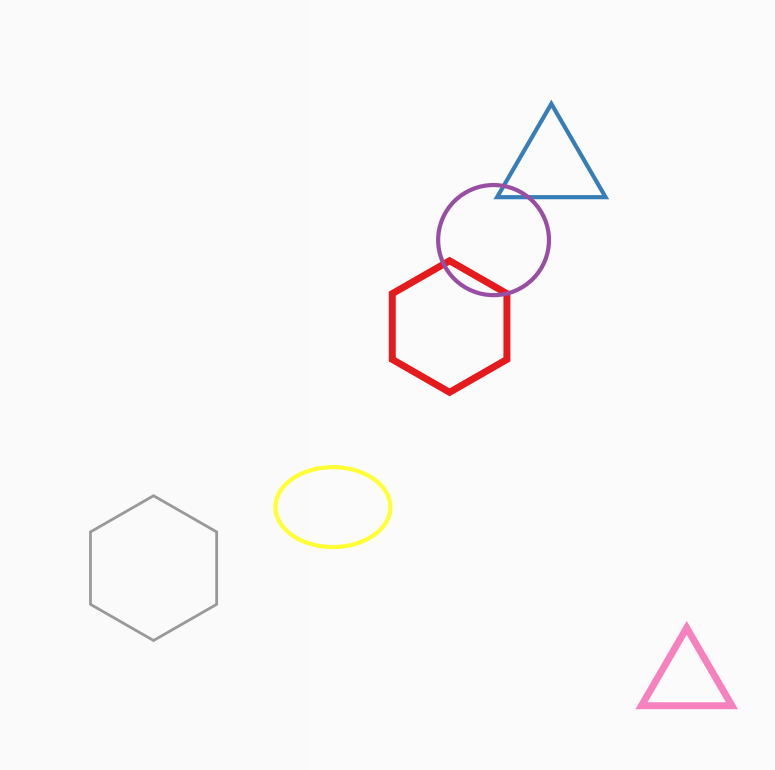[{"shape": "hexagon", "thickness": 2.5, "radius": 0.43, "center": [0.58, 0.576]}, {"shape": "triangle", "thickness": 1.5, "radius": 0.4, "center": [0.711, 0.784]}, {"shape": "circle", "thickness": 1.5, "radius": 0.36, "center": [0.637, 0.688]}, {"shape": "oval", "thickness": 1.5, "radius": 0.37, "center": [0.43, 0.341]}, {"shape": "triangle", "thickness": 2.5, "radius": 0.34, "center": [0.886, 0.117]}, {"shape": "hexagon", "thickness": 1, "radius": 0.47, "center": [0.198, 0.262]}]